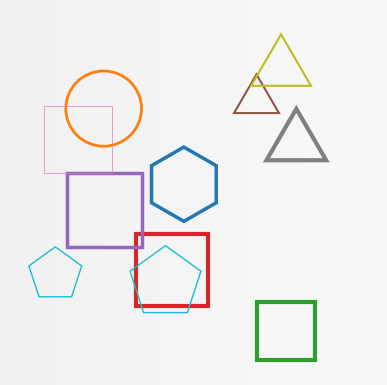[{"shape": "hexagon", "thickness": 2.5, "radius": 0.48, "center": [0.475, 0.522]}, {"shape": "circle", "thickness": 2, "radius": 0.49, "center": [0.268, 0.718]}, {"shape": "square", "thickness": 3, "radius": 0.37, "center": [0.738, 0.141]}, {"shape": "square", "thickness": 3, "radius": 0.46, "center": [0.444, 0.299]}, {"shape": "square", "thickness": 2.5, "radius": 0.48, "center": [0.27, 0.454]}, {"shape": "triangle", "thickness": 1.5, "radius": 0.33, "center": [0.662, 0.74]}, {"shape": "square", "thickness": 0.5, "radius": 0.44, "center": [0.201, 0.638]}, {"shape": "triangle", "thickness": 3, "radius": 0.44, "center": [0.765, 0.628]}, {"shape": "triangle", "thickness": 1.5, "radius": 0.45, "center": [0.725, 0.822]}, {"shape": "pentagon", "thickness": 1, "radius": 0.48, "center": [0.427, 0.266]}, {"shape": "pentagon", "thickness": 1, "radius": 0.36, "center": [0.143, 0.287]}]